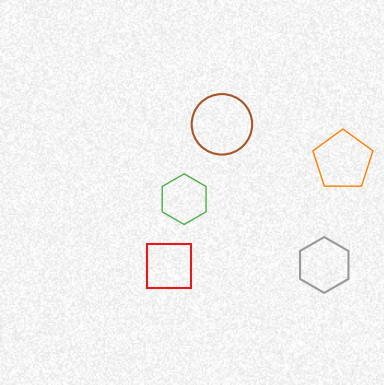[{"shape": "square", "thickness": 1.5, "radius": 0.29, "center": [0.438, 0.309]}, {"shape": "hexagon", "thickness": 1, "radius": 0.33, "center": [0.478, 0.483]}, {"shape": "pentagon", "thickness": 1, "radius": 0.41, "center": [0.891, 0.583]}, {"shape": "circle", "thickness": 1.5, "radius": 0.39, "center": [0.576, 0.677]}, {"shape": "hexagon", "thickness": 1.5, "radius": 0.36, "center": [0.842, 0.312]}]